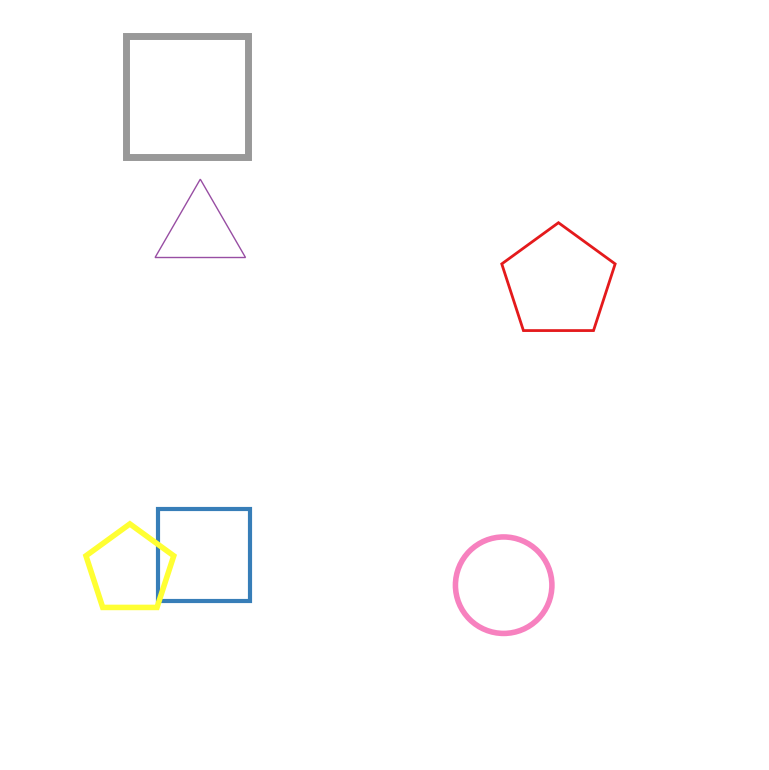[{"shape": "pentagon", "thickness": 1, "radius": 0.39, "center": [0.725, 0.633]}, {"shape": "square", "thickness": 1.5, "radius": 0.3, "center": [0.265, 0.279]}, {"shape": "triangle", "thickness": 0.5, "radius": 0.34, "center": [0.26, 0.699]}, {"shape": "pentagon", "thickness": 2, "radius": 0.3, "center": [0.169, 0.26]}, {"shape": "circle", "thickness": 2, "radius": 0.31, "center": [0.654, 0.24]}, {"shape": "square", "thickness": 2.5, "radius": 0.39, "center": [0.243, 0.875]}]